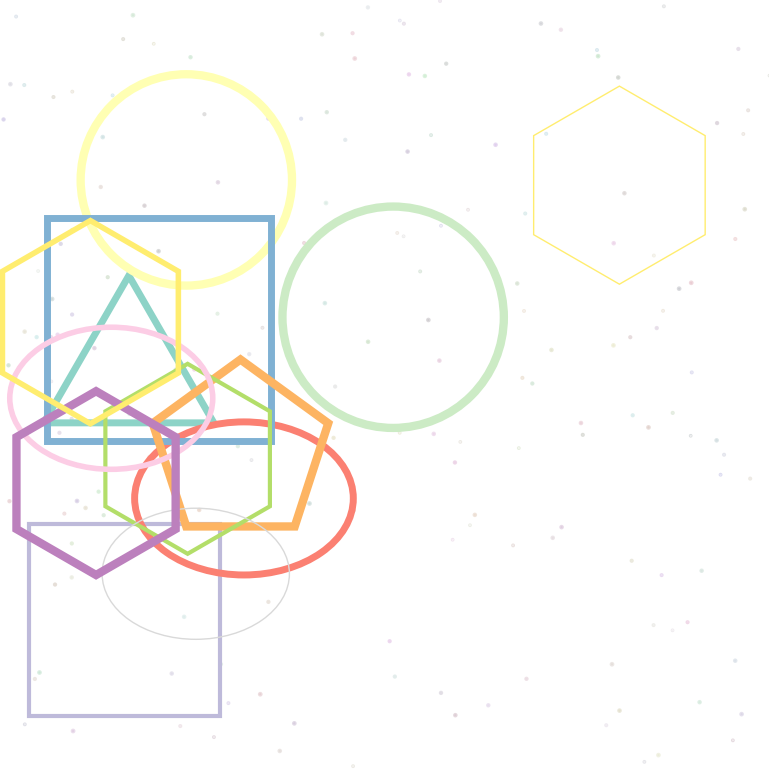[{"shape": "triangle", "thickness": 2.5, "radius": 0.64, "center": [0.167, 0.515]}, {"shape": "circle", "thickness": 3, "radius": 0.69, "center": [0.242, 0.766]}, {"shape": "square", "thickness": 1.5, "radius": 0.62, "center": [0.162, 0.194]}, {"shape": "oval", "thickness": 2.5, "radius": 0.71, "center": [0.317, 0.353]}, {"shape": "square", "thickness": 2.5, "radius": 0.72, "center": [0.207, 0.572]}, {"shape": "pentagon", "thickness": 3, "radius": 0.6, "center": [0.312, 0.413]}, {"shape": "hexagon", "thickness": 1.5, "radius": 0.62, "center": [0.244, 0.404]}, {"shape": "oval", "thickness": 2, "radius": 0.66, "center": [0.144, 0.483]}, {"shape": "oval", "thickness": 0.5, "radius": 0.61, "center": [0.254, 0.255]}, {"shape": "hexagon", "thickness": 3, "radius": 0.6, "center": [0.125, 0.373]}, {"shape": "circle", "thickness": 3, "radius": 0.72, "center": [0.511, 0.588]}, {"shape": "hexagon", "thickness": 2, "radius": 0.66, "center": [0.117, 0.582]}, {"shape": "hexagon", "thickness": 0.5, "radius": 0.64, "center": [0.804, 0.76]}]